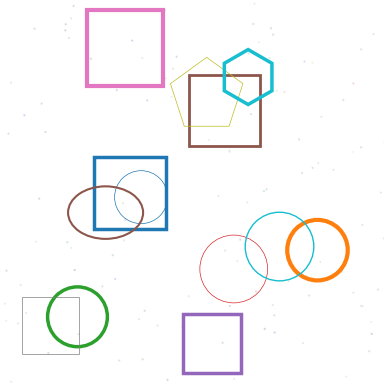[{"shape": "circle", "thickness": 0.5, "radius": 0.34, "center": [0.366, 0.488]}, {"shape": "square", "thickness": 2.5, "radius": 0.47, "center": [0.338, 0.499]}, {"shape": "circle", "thickness": 3, "radius": 0.39, "center": [0.825, 0.35]}, {"shape": "circle", "thickness": 2.5, "radius": 0.39, "center": [0.201, 0.177]}, {"shape": "circle", "thickness": 0.5, "radius": 0.44, "center": [0.607, 0.301]}, {"shape": "square", "thickness": 2.5, "radius": 0.38, "center": [0.55, 0.108]}, {"shape": "oval", "thickness": 1.5, "radius": 0.49, "center": [0.274, 0.448]}, {"shape": "square", "thickness": 2, "radius": 0.46, "center": [0.583, 0.714]}, {"shape": "square", "thickness": 3, "radius": 0.49, "center": [0.325, 0.875]}, {"shape": "square", "thickness": 0.5, "radius": 0.37, "center": [0.132, 0.154]}, {"shape": "pentagon", "thickness": 0.5, "radius": 0.49, "center": [0.537, 0.752]}, {"shape": "circle", "thickness": 1, "radius": 0.45, "center": [0.726, 0.36]}, {"shape": "hexagon", "thickness": 2.5, "radius": 0.36, "center": [0.644, 0.8]}]